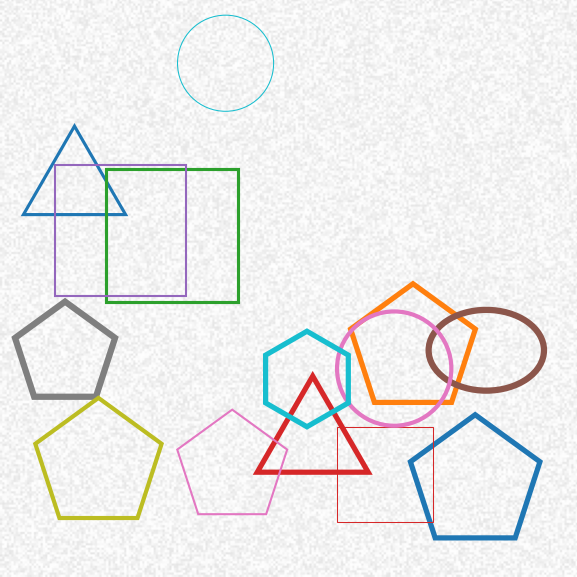[{"shape": "pentagon", "thickness": 2.5, "radius": 0.59, "center": [0.823, 0.163]}, {"shape": "triangle", "thickness": 1.5, "radius": 0.51, "center": [0.129, 0.679]}, {"shape": "pentagon", "thickness": 2.5, "radius": 0.57, "center": [0.715, 0.394]}, {"shape": "square", "thickness": 1.5, "radius": 0.57, "center": [0.298, 0.592]}, {"shape": "triangle", "thickness": 2.5, "radius": 0.55, "center": [0.541, 0.237]}, {"shape": "square", "thickness": 0.5, "radius": 0.41, "center": [0.666, 0.177]}, {"shape": "square", "thickness": 1, "radius": 0.57, "center": [0.208, 0.6]}, {"shape": "oval", "thickness": 3, "radius": 0.5, "center": [0.842, 0.393]}, {"shape": "pentagon", "thickness": 1, "radius": 0.5, "center": [0.402, 0.19]}, {"shape": "circle", "thickness": 2, "radius": 0.49, "center": [0.683, 0.361]}, {"shape": "pentagon", "thickness": 3, "radius": 0.46, "center": [0.113, 0.386]}, {"shape": "pentagon", "thickness": 2, "radius": 0.57, "center": [0.17, 0.195]}, {"shape": "hexagon", "thickness": 2.5, "radius": 0.41, "center": [0.532, 0.343]}, {"shape": "circle", "thickness": 0.5, "radius": 0.42, "center": [0.391, 0.89]}]